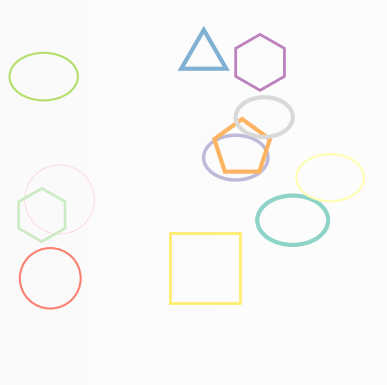[{"shape": "oval", "thickness": 3, "radius": 0.46, "center": [0.755, 0.428]}, {"shape": "oval", "thickness": 1.5, "radius": 0.44, "center": [0.852, 0.538]}, {"shape": "oval", "thickness": 2.5, "radius": 0.42, "center": [0.608, 0.591]}, {"shape": "circle", "thickness": 1.5, "radius": 0.39, "center": [0.13, 0.277]}, {"shape": "triangle", "thickness": 3, "radius": 0.34, "center": [0.526, 0.855]}, {"shape": "pentagon", "thickness": 3, "radius": 0.38, "center": [0.625, 0.615]}, {"shape": "oval", "thickness": 1.5, "radius": 0.44, "center": [0.113, 0.801]}, {"shape": "circle", "thickness": 0.5, "radius": 0.45, "center": [0.154, 0.482]}, {"shape": "oval", "thickness": 3, "radius": 0.37, "center": [0.682, 0.696]}, {"shape": "hexagon", "thickness": 2, "radius": 0.36, "center": [0.671, 0.838]}, {"shape": "hexagon", "thickness": 2, "radius": 0.35, "center": [0.108, 0.442]}, {"shape": "square", "thickness": 2, "radius": 0.45, "center": [0.529, 0.303]}]